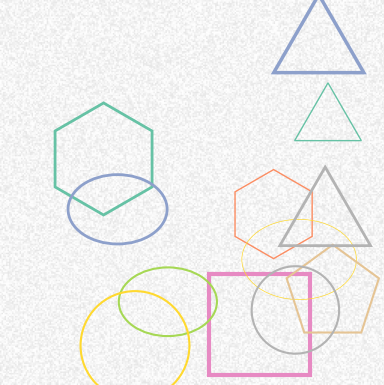[{"shape": "hexagon", "thickness": 2, "radius": 0.73, "center": [0.269, 0.587]}, {"shape": "triangle", "thickness": 1, "radius": 0.5, "center": [0.852, 0.685]}, {"shape": "hexagon", "thickness": 1, "radius": 0.58, "center": [0.711, 0.444]}, {"shape": "oval", "thickness": 2, "radius": 0.64, "center": [0.305, 0.456]}, {"shape": "triangle", "thickness": 2.5, "radius": 0.68, "center": [0.828, 0.879]}, {"shape": "square", "thickness": 3, "radius": 0.66, "center": [0.674, 0.158]}, {"shape": "oval", "thickness": 1.5, "radius": 0.64, "center": [0.436, 0.216]}, {"shape": "circle", "thickness": 1.5, "radius": 0.71, "center": [0.351, 0.102]}, {"shape": "oval", "thickness": 0.5, "radius": 0.74, "center": [0.777, 0.326]}, {"shape": "pentagon", "thickness": 1.5, "radius": 0.63, "center": [0.864, 0.238]}, {"shape": "circle", "thickness": 1.5, "radius": 0.57, "center": [0.767, 0.195]}, {"shape": "triangle", "thickness": 2, "radius": 0.68, "center": [0.845, 0.43]}]